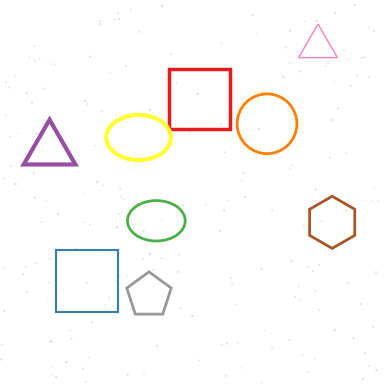[{"shape": "square", "thickness": 2.5, "radius": 0.39, "center": [0.518, 0.743]}, {"shape": "square", "thickness": 1.5, "radius": 0.4, "center": [0.225, 0.27]}, {"shape": "oval", "thickness": 2, "radius": 0.37, "center": [0.406, 0.427]}, {"shape": "triangle", "thickness": 3, "radius": 0.39, "center": [0.129, 0.612]}, {"shape": "circle", "thickness": 2, "radius": 0.39, "center": [0.694, 0.679]}, {"shape": "oval", "thickness": 3, "radius": 0.42, "center": [0.36, 0.643]}, {"shape": "hexagon", "thickness": 2, "radius": 0.34, "center": [0.863, 0.423]}, {"shape": "triangle", "thickness": 1, "radius": 0.29, "center": [0.826, 0.879]}, {"shape": "pentagon", "thickness": 2, "radius": 0.3, "center": [0.387, 0.233]}]